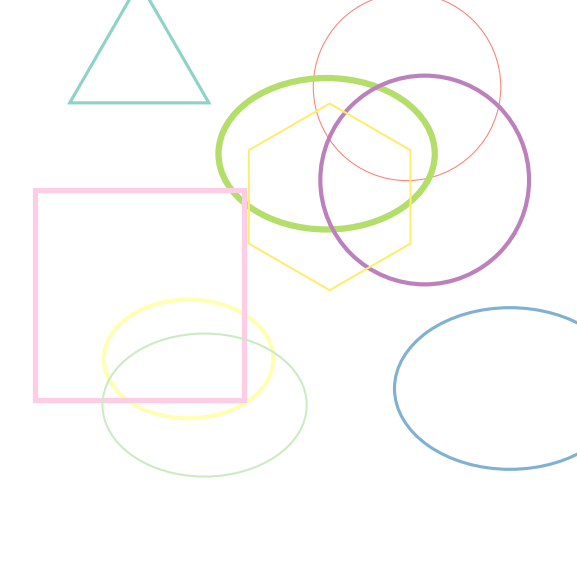[{"shape": "triangle", "thickness": 1.5, "radius": 0.7, "center": [0.241, 0.891]}, {"shape": "oval", "thickness": 2, "radius": 0.73, "center": [0.327, 0.378]}, {"shape": "circle", "thickness": 0.5, "radius": 0.81, "center": [0.705, 0.849]}, {"shape": "oval", "thickness": 1.5, "radius": 1.0, "center": [0.883, 0.326]}, {"shape": "oval", "thickness": 3, "radius": 0.94, "center": [0.566, 0.733]}, {"shape": "square", "thickness": 2.5, "radius": 0.91, "center": [0.241, 0.489]}, {"shape": "circle", "thickness": 2, "radius": 0.9, "center": [0.735, 0.687]}, {"shape": "oval", "thickness": 1, "radius": 0.88, "center": [0.354, 0.298]}, {"shape": "hexagon", "thickness": 1, "radius": 0.81, "center": [0.571, 0.658]}]